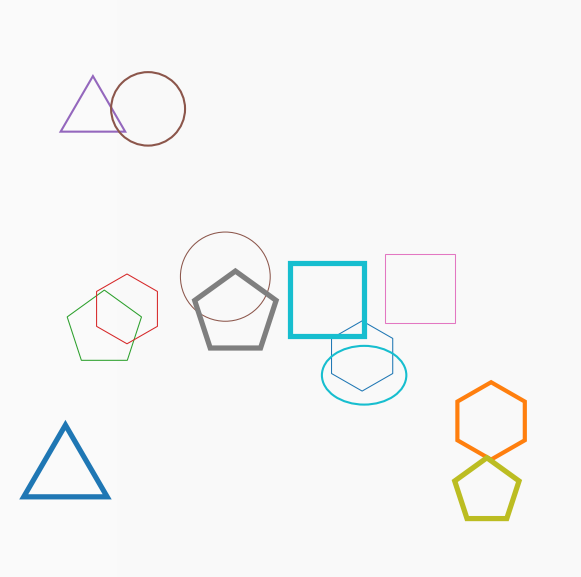[{"shape": "triangle", "thickness": 2.5, "radius": 0.41, "center": [0.113, 0.18]}, {"shape": "hexagon", "thickness": 0.5, "radius": 0.3, "center": [0.623, 0.383]}, {"shape": "hexagon", "thickness": 2, "radius": 0.33, "center": [0.845, 0.27]}, {"shape": "pentagon", "thickness": 0.5, "radius": 0.34, "center": [0.18, 0.43]}, {"shape": "hexagon", "thickness": 0.5, "radius": 0.3, "center": [0.218, 0.464]}, {"shape": "triangle", "thickness": 1, "radius": 0.32, "center": [0.16, 0.803]}, {"shape": "circle", "thickness": 0.5, "radius": 0.39, "center": [0.388, 0.52]}, {"shape": "circle", "thickness": 1, "radius": 0.32, "center": [0.255, 0.811]}, {"shape": "square", "thickness": 0.5, "radius": 0.3, "center": [0.723, 0.499]}, {"shape": "pentagon", "thickness": 2.5, "radius": 0.37, "center": [0.405, 0.456]}, {"shape": "pentagon", "thickness": 2.5, "radius": 0.29, "center": [0.838, 0.148]}, {"shape": "oval", "thickness": 1, "radius": 0.36, "center": [0.626, 0.349]}, {"shape": "square", "thickness": 2.5, "radius": 0.32, "center": [0.563, 0.48]}]